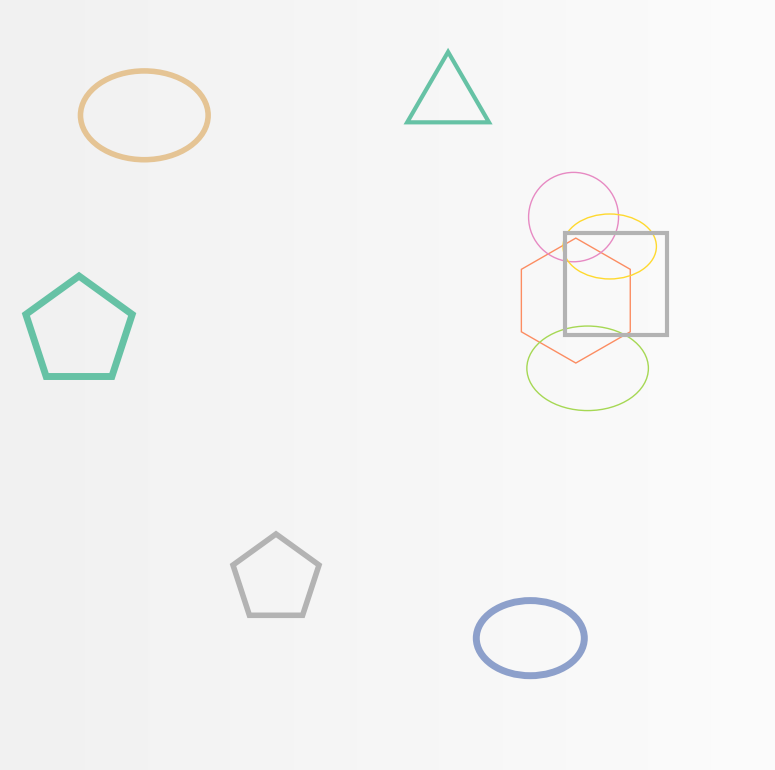[{"shape": "pentagon", "thickness": 2.5, "radius": 0.36, "center": [0.102, 0.569]}, {"shape": "triangle", "thickness": 1.5, "radius": 0.3, "center": [0.578, 0.872]}, {"shape": "hexagon", "thickness": 0.5, "radius": 0.41, "center": [0.743, 0.61]}, {"shape": "oval", "thickness": 2.5, "radius": 0.35, "center": [0.684, 0.171]}, {"shape": "circle", "thickness": 0.5, "radius": 0.29, "center": [0.74, 0.718]}, {"shape": "oval", "thickness": 0.5, "radius": 0.39, "center": [0.758, 0.522]}, {"shape": "oval", "thickness": 0.5, "radius": 0.3, "center": [0.787, 0.68]}, {"shape": "oval", "thickness": 2, "radius": 0.41, "center": [0.186, 0.85]}, {"shape": "pentagon", "thickness": 2, "radius": 0.29, "center": [0.356, 0.248]}, {"shape": "square", "thickness": 1.5, "radius": 0.33, "center": [0.795, 0.631]}]